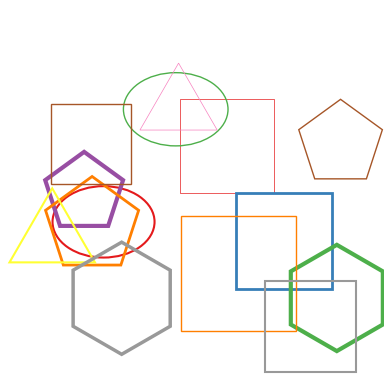[{"shape": "square", "thickness": 0.5, "radius": 0.61, "center": [0.59, 0.62]}, {"shape": "oval", "thickness": 1.5, "radius": 0.66, "center": [0.269, 0.424]}, {"shape": "square", "thickness": 2, "radius": 0.63, "center": [0.737, 0.373]}, {"shape": "hexagon", "thickness": 3, "radius": 0.69, "center": [0.875, 0.226]}, {"shape": "oval", "thickness": 1, "radius": 0.68, "center": [0.456, 0.716]}, {"shape": "pentagon", "thickness": 3, "radius": 0.53, "center": [0.219, 0.499]}, {"shape": "square", "thickness": 1, "radius": 0.75, "center": [0.619, 0.29]}, {"shape": "pentagon", "thickness": 2, "radius": 0.64, "center": [0.239, 0.414]}, {"shape": "triangle", "thickness": 1.5, "radius": 0.64, "center": [0.136, 0.383]}, {"shape": "square", "thickness": 1, "radius": 0.52, "center": [0.237, 0.626]}, {"shape": "pentagon", "thickness": 1, "radius": 0.57, "center": [0.885, 0.628]}, {"shape": "triangle", "thickness": 0.5, "radius": 0.58, "center": [0.464, 0.72]}, {"shape": "hexagon", "thickness": 2.5, "radius": 0.73, "center": [0.316, 0.225]}, {"shape": "square", "thickness": 1.5, "radius": 0.59, "center": [0.806, 0.152]}]